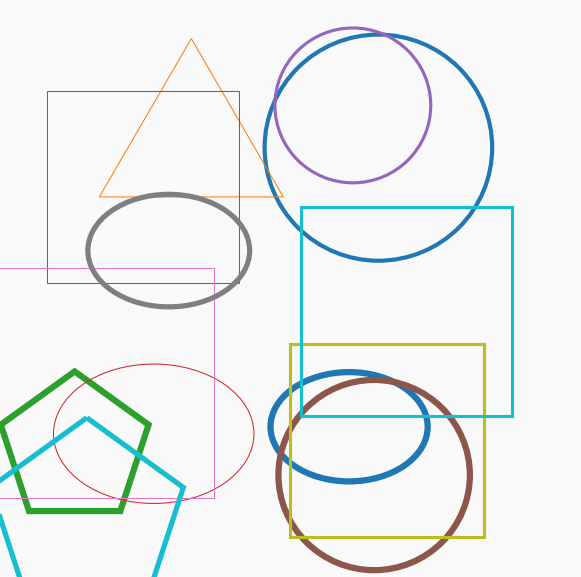[{"shape": "oval", "thickness": 3, "radius": 0.68, "center": [0.601, 0.26]}, {"shape": "circle", "thickness": 2, "radius": 0.98, "center": [0.651, 0.743]}, {"shape": "triangle", "thickness": 0.5, "radius": 0.91, "center": [0.329, 0.749]}, {"shape": "pentagon", "thickness": 3, "radius": 0.67, "center": [0.128, 0.222]}, {"shape": "oval", "thickness": 0.5, "radius": 0.86, "center": [0.264, 0.248]}, {"shape": "circle", "thickness": 1.5, "radius": 0.67, "center": [0.607, 0.817]}, {"shape": "circle", "thickness": 3, "radius": 0.82, "center": [0.644, 0.177]}, {"shape": "square", "thickness": 0.5, "radius": 0.83, "center": [0.246, 0.675]}, {"shape": "square", "thickness": 0.5, "radius": 1.0, "center": [0.169, 0.336]}, {"shape": "oval", "thickness": 2.5, "radius": 0.7, "center": [0.29, 0.565]}, {"shape": "square", "thickness": 1.5, "radius": 0.84, "center": [0.666, 0.237]}, {"shape": "square", "thickness": 1.5, "radius": 0.91, "center": [0.699, 0.459]}, {"shape": "pentagon", "thickness": 2.5, "radius": 0.87, "center": [0.149, 0.101]}]